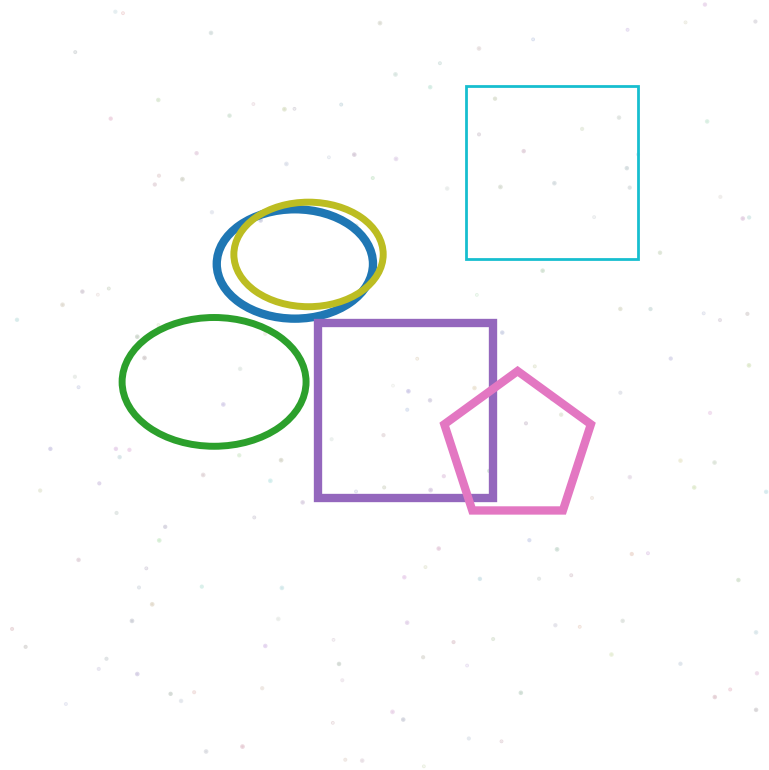[{"shape": "oval", "thickness": 3, "radius": 0.51, "center": [0.383, 0.657]}, {"shape": "oval", "thickness": 2.5, "radius": 0.6, "center": [0.278, 0.504]}, {"shape": "square", "thickness": 3, "radius": 0.57, "center": [0.526, 0.467]}, {"shape": "pentagon", "thickness": 3, "radius": 0.5, "center": [0.672, 0.418]}, {"shape": "oval", "thickness": 2.5, "radius": 0.48, "center": [0.401, 0.67]}, {"shape": "square", "thickness": 1, "radius": 0.56, "center": [0.717, 0.776]}]